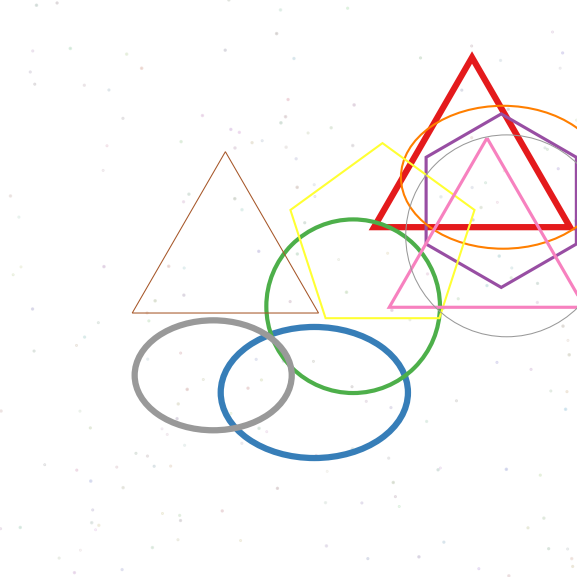[{"shape": "triangle", "thickness": 3, "radius": 0.98, "center": [0.817, 0.704]}, {"shape": "oval", "thickness": 3, "radius": 0.81, "center": [0.544, 0.319]}, {"shape": "circle", "thickness": 2, "radius": 0.75, "center": [0.612, 0.469]}, {"shape": "hexagon", "thickness": 1.5, "radius": 0.75, "center": [0.868, 0.652]}, {"shape": "oval", "thickness": 1, "radius": 0.88, "center": [0.871, 0.692]}, {"shape": "pentagon", "thickness": 1, "radius": 0.84, "center": [0.662, 0.584]}, {"shape": "triangle", "thickness": 0.5, "radius": 0.93, "center": [0.39, 0.55]}, {"shape": "triangle", "thickness": 1.5, "radius": 0.98, "center": [0.843, 0.565]}, {"shape": "oval", "thickness": 3, "radius": 0.68, "center": [0.369, 0.349]}, {"shape": "circle", "thickness": 0.5, "radius": 0.87, "center": [0.877, 0.591]}]